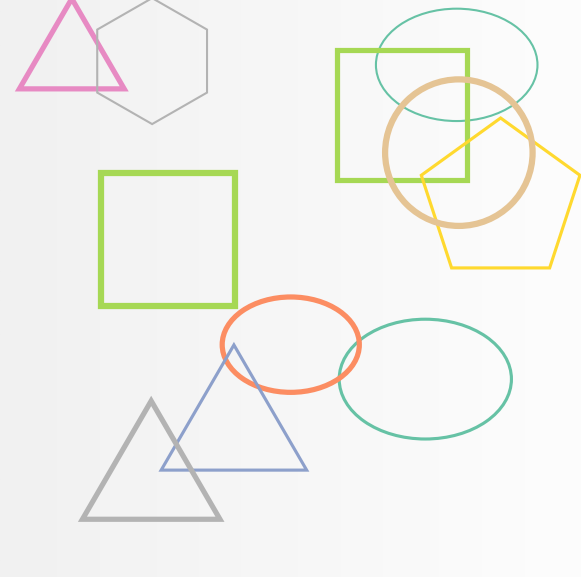[{"shape": "oval", "thickness": 1.5, "radius": 0.74, "center": [0.732, 0.343]}, {"shape": "oval", "thickness": 1, "radius": 0.69, "center": [0.786, 0.887]}, {"shape": "oval", "thickness": 2.5, "radius": 0.59, "center": [0.5, 0.402]}, {"shape": "triangle", "thickness": 1.5, "radius": 0.72, "center": [0.402, 0.257]}, {"shape": "triangle", "thickness": 2.5, "radius": 0.52, "center": [0.123, 0.897]}, {"shape": "square", "thickness": 2.5, "radius": 0.56, "center": [0.691, 0.8]}, {"shape": "square", "thickness": 3, "radius": 0.58, "center": [0.289, 0.585]}, {"shape": "pentagon", "thickness": 1.5, "radius": 0.72, "center": [0.861, 0.651]}, {"shape": "circle", "thickness": 3, "radius": 0.63, "center": [0.789, 0.735]}, {"shape": "hexagon", "thickness": 1, "radius": 0.55, "center": [0.262, 0.893]}, {"shape": "triangle", "thickness": 2.5, "radius": 0.68, "center": [0.26, 0.168]}]